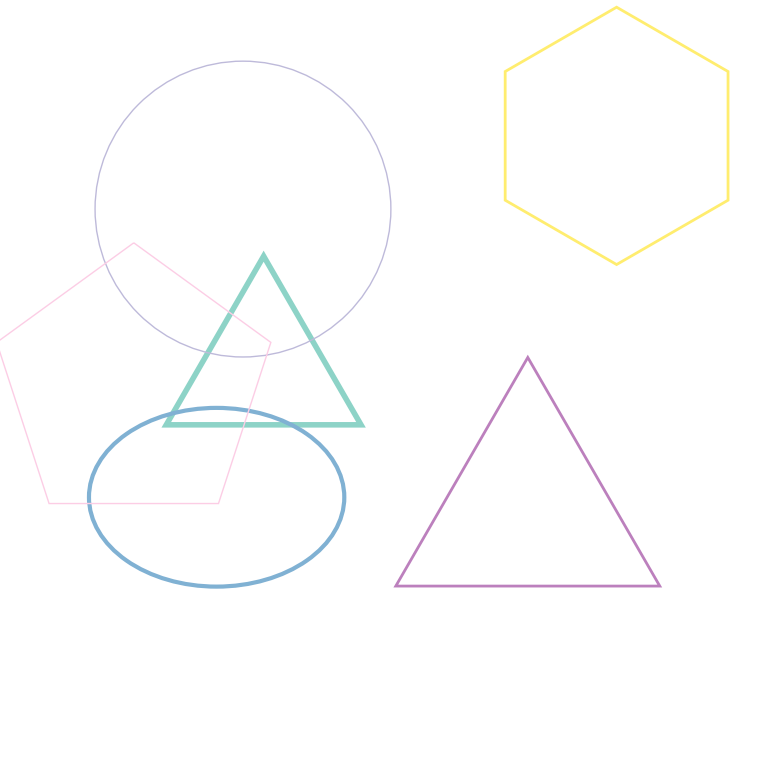[{"shape": "triangle", "thickness": 2, "radius": 0.73, "center": [0.342, 0.521]}, {"shape": "circle", "thickness": 0.5, "radius": 0.96, "center": [0.316, 0.728]}, {"shape": "oval", "thickness": 1.5, "radius": 0.83, "center": [0.281, 0.354]}, {"shape": "pentagon", "thickness": 0.5, "radius": 0.94, "center": [0.174, 0.497]}, {"shape": "triangle", "thickness": 1, "radius": 0.99, "center": [0.685, 0.338]}, {"shape": "hexagon", "thickness": 1, "radius": 0.84, "center": [0.801, 0.824]}]